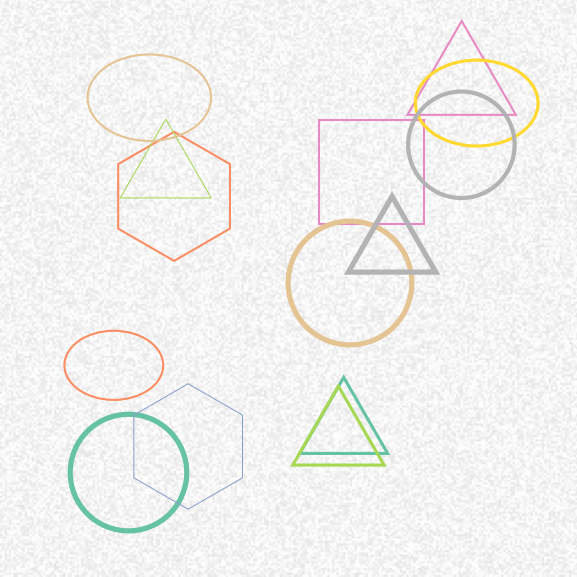[{"shape": "circle", "thickness": 2.5, "radius": 0.5, "center": [0.222, 0.181]}, {"shape": "triangle", "thickness": 1.5, "radius": 0.44, "center": [0.595, 0.258]}, {"shape": "oval", "thickness": 1, "radius": 0.43, "center": [0.197, 0.367]}, {"shape": "hexagon", "thickness": 1, "radius": 0.56, "center": [0.301, 0.659]}, {"shape": "hexagon", "thickness": 0.5, "radius": 0.54, "center": [0.326, 0.226]}, {"shape": "triangle", "thickness": 1, "radius": 0.54, "center": [0.799, 0.854]}, {"shape": "square", "thickness": 1, "radius": 0.45, "center": [0.643, 0.701]}, {"shape": "triangle", "thickness": 1.5, "radius": 0.46, "center": [0.586, 0.239]}, {"shape": "triangle", "thickness": 0.5, "radius": 0.46, "center": [0.287, 0.702]}, {"shape": "oval", "thickness": 1.5, "radius": 0.53, "center": [0.825, 0.821]}, {"shape": "circle", "thickness": 2.5, "radius": 0.54, "center": [0.606, 0.509]}, {"shape": "oval", "thickness": 1, "radius": 0.53, "center": [0.259, 0.83]}, {"shape": "circle", "thickness": 2, "radius": 0.46, "center": [0.799, 0.748]}, {"shape": "triangle", "thickness": 2.5, "radius": 0.44, "center": [0.679, 0.572]}]